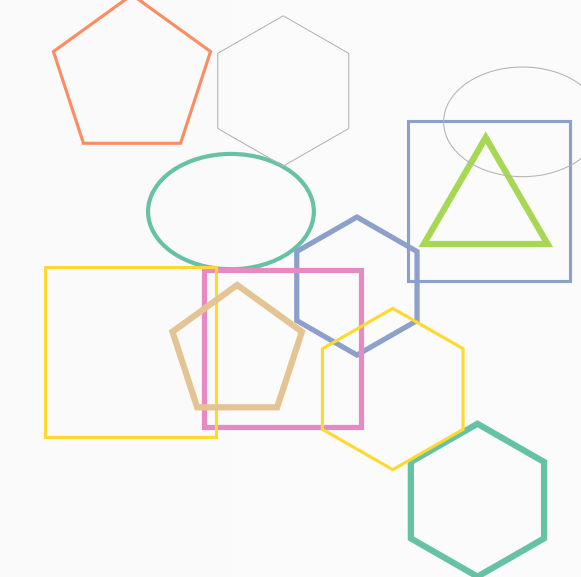[{"shape": "hexagon", "thickness": 3, "radius": 0.66, "center": [0.821, 0.133]}, {"shape": "oval", "thickness": 2, "radius": 0.71, "center": [0.397, 0.633]}, {"shape": "pentagon", "thickness": 1.5, "radius": 0.71, "center": [0.227, 0.866]}, {"shape": "square", "thickness": 1.5, "radius": 0.7, "center": [0.841, 0.651]}, {"shape": "hexagon", "thickness": 2.5, "radius": 0.6, "center": [0.614, 0.504]}, {"shape": "square", "thickness": 2.5, "radius": 0.68, "center": [0.486, 0.396]}, {"shape": "triangle", "thickness": 3, "radius": 0.61, "center": [0.836, 0.638]}, {"shape": "square", "thickness": 1.5, "radius": 0.74, "center": [0.225, 0.389]}, {"shape": "hexagon", "thickness": 1.5, "radius": 0.7, "center": [0.676, 0.325]}, {"shape": "pentagon", "thickness": 3, "radius": 0.59, "center": [0.408, 0.389]}, {"shape": "hexagon", "thickness": 0.5, "radius": 0.65, "center": [0.487, 0.842]}, {"shape": "oval", "thickness": 0.5, "radius": 0.68, "center": [0.899, 0.788]}]